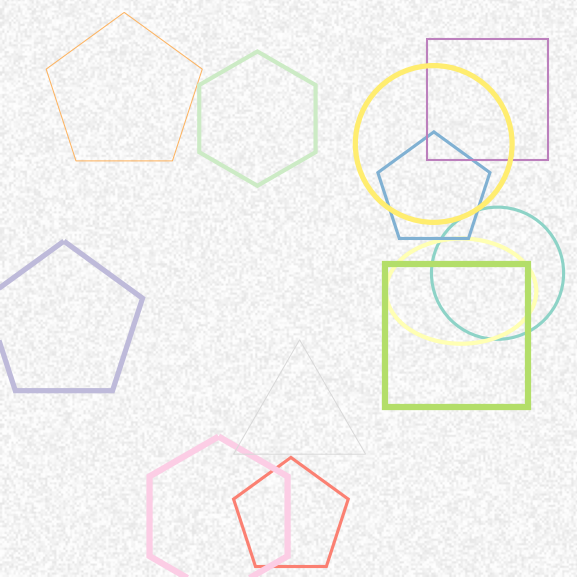[{"shape": "circle", "thickness": 1.5, "radius": 0.57, "center": [0.862, 0.526]}, {"shape": "oval", "thickness": 2, "radius": 0.65, "center": [0.799, 0.495]}, {"shape": "pentagon", "thickness": 2.5, "radius": 0.72, "center": [0.111, 0.438]}, {"shape": "pentagon", "thickness": 1.5, "radius": 0.52, "center": [0.504, 0.103]}, {"shape": "pentagon", "thickness": 1.5, "radius": 0.51, "center": [0.751, 0.669]}, {"shape": "pentagon", "thickness": 0.5, "radius": 0.71, "center": [0.215, 0.836]}, {"shape": "square", "thickness": 3, "radius": 0.62, "center": [0.79, 0.418]}, {"shape": "hexagon", "thickness": 3, "radius": 0.69, "center": [0.378, 0.105]}, {"shape": "triangle", "thickness": 0.5, "radius": 0.66, "center": [0.519, 0.279]}, {"shape": "square", "thickness": 1, "radius": 0.53, "center": [0.844, 0.827]}, {"shape": "hexagon", "thickness": 2, "radius": 0.58, "center": [0.446, 0.794]}, {"shape": "circle", "thickness": 2.5, "radius": 0.68, "center": [0.751, 0.75]}]